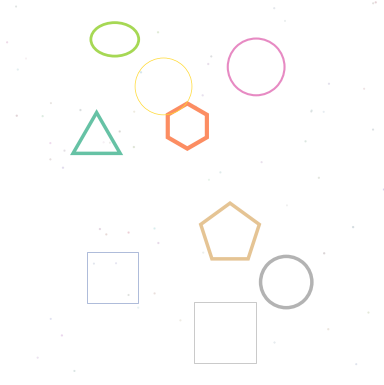[{"shape": "triangle", "thickness": 2.5, "radius": 0.35, "center": [0.251, 0.637]}, {"shape": "hexagon", "thickness": 3, "radius": 0.29, "center": [0.487, 0.673]}, {"shape": "square", "thickness": 0.5, "radius": 0.33, "center": [0.292, 0.28]}, {"shape": "circle", "thickness": 1.5, "radius": 0.37, "center": [0.665, 0.826]}, {"shape": "oval", "thickness": 2, "radius": 0.31, "center": [0.298, 0.898]}, {"shape": "circle", "thickness": 0.5, "radius": 0.37, "center": [0.425, 0.776]}, {"shape": "pentagon", "thickness": 2.5, "radius": 0.4, "center": [0.597, 0.392]}, {"shape": "circle", "thickness": 2.5, "radius": 0.33, "center": [0.743, 0.267]}, {"shape": "square", "thickness": 0.5, "radius": 0.4, "center": [0.585, 0.136]}]